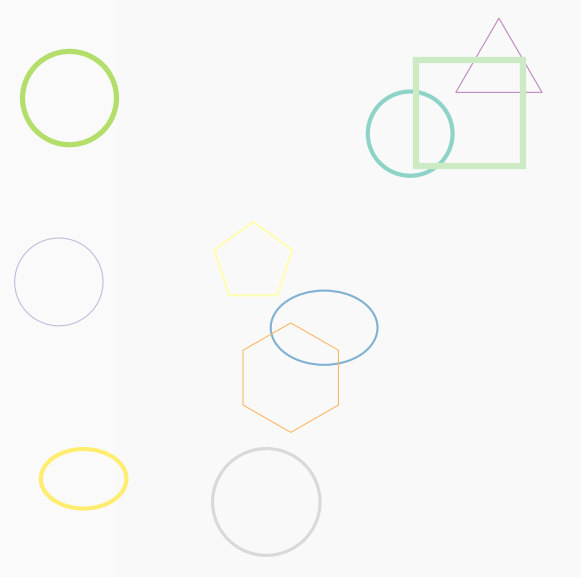[{"shape": "circle", "thickness": 2, "radius": 0.36, "center": [0.706, 0.768]}, {"shape": "pentagon", "thickness": 1, "radius": 0.35, "center": [0.436, 0.545]}, {"shape": "circle", "thickness": 0.5, "radius": 0.38, "center": [0.101, 0.511]}, {"shape": "oval", "thickness": 1, "radius": 0.46, "center": [0.558, 0.432]}, {"shape": "hexagon", "thickness": 0.5, "radius": 0.47, "center": [0.5, 0.345]}, {"shape": "circle", "thickness": 2.5, "radius": 0.4, "center": [0.12, 0.829]}, {"shape": "circle", "thickness": 1.5, "radius": 0.46, "center": [0.458, 0.13]}, {"shape": "triangle", "thickness": 0.5, "radius": 0.43, "center": [0.858, 0.882]}, {"shape": "square", "thickness": 3, "radius": 0.46, "center": [0.808, 0.803]}, {"shape": "oval", "thickness": 2, "radius": 0.37, "center": [0.144, 0.17]}]